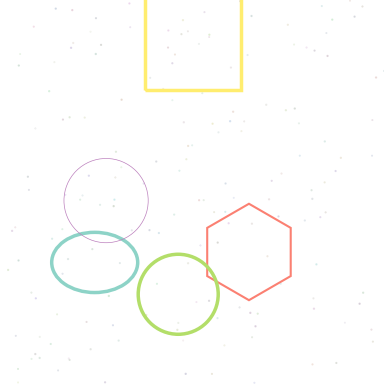[{"shape": "oval", "thickness": 2.5, "radius": 0.56, "center": [0.246, 0.318]}, {"shape": "hexagon", "thickness": 1.5, "radius": 0.63, "center": [0.647, 0.346]}, {"shape": "circle", "thickness": 2.5, "radius": 0.52, "center": [0.463, 0.236]}, {"shape": "circle", "thickness": 0.5, "radius": 0.55, "center": [0.276, 0.479]}, {"shape": "square", "thickness": 2.5, "radius": 0.63, "center": [0.501, 0.892]}]